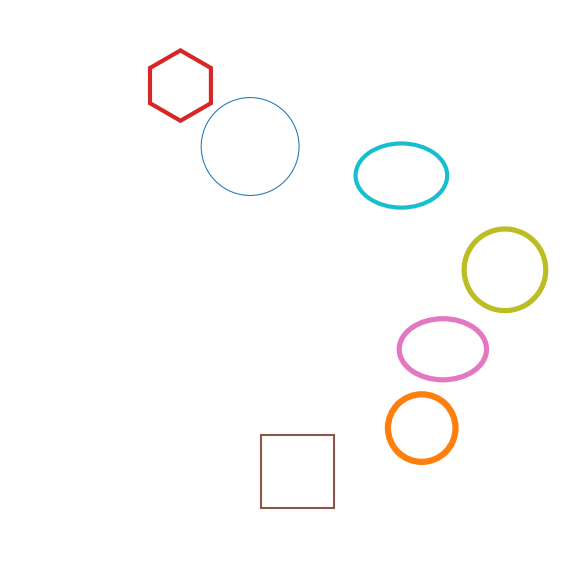[{"shape": "circle", "thickness": 0.5, "radius": 0.42, "center": [0.433, 0.745]}, {"shape": "circle", "thickness": 3, "radius": 0.29, "center": [0.73, 0.258]}, {"shape": "hexagon", "thickness": 2, "radius": 0.3, "center": [0.312, 0.851]}, {"shape": "square", "thickness": 1, "radius": 0.32, "center": [0.515, 0.182]}, {"shape": "oval", "thickness": 2.5, "radius": 0.38, "center": [0.767, 0.394]}, {"shape": "circle", "thickness": 2.5, "radius": 0.35, "center": [0.874, 0.532]}, {"shape": "oval", "thickness": 2, "radius": 0.4, "center": [0.695, 0.695]}]